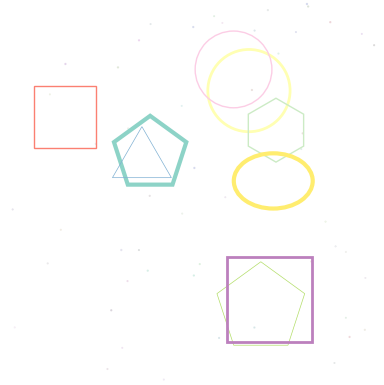[{"shape": "pentagon", "thickness": 3, "radius": 0.49, "center": [0.39, 0.6]}, {"shape": "circle", "thickness": 2, "radius": 0.53, "center": [0.647, 0.765]}, {"shape": "square", "thickness": 1, "radius": 0.4, "center": [0.169, 0.696]}, {"shape": "triangle", "thickness": 0.5, "radius": 0.44, "center": [0.369, 0.583]}, {"shape": "pentagon", "thickness": 0.5, "radius": 0.6, "center": [0.677, 0.2]}, {"shape": "circle", "thickness": 1, "radius": 0.5, "center": [0.607, 0.82]}, {"shape": "square", "thickness": 2, "radius": 0.55, "center": [0.7, 0.223]}, {"shape": "hexagon", "thickness": 1, "radius": 0.41, "center": [0.717, 0.662]}, {"shape": "oval", "thickness": 3, "radius": 0.51, "center": [0.71, 0.53]}]